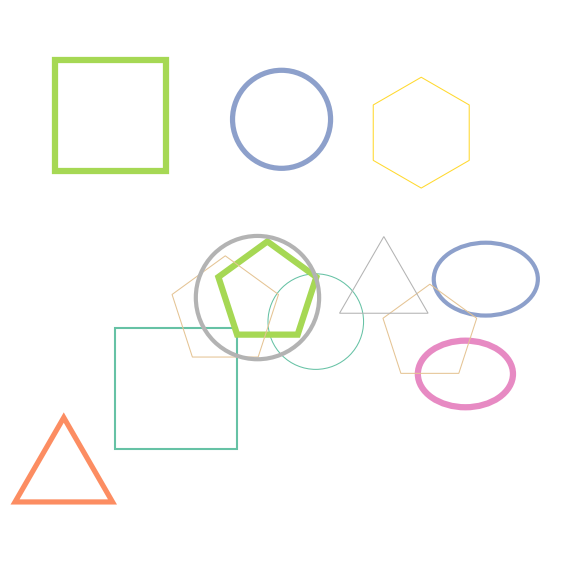[{"shape": "circle", "thickness": 0.5, "radius": 0.41, "center": [0.547, 0.442]}, {"shape": "square", "thickness": 1, "radius": 0.53, "center": [0.304, 0.327]}, {"shape": "triangle", "thickness": 2.5, "radius": 0.49, "center": [0.11, 0.179]}, {"shape": "oval", "thickness": 2, "radius": 0.45, "center": [0.841, 0.516]}, {"shape": "circle", "thickness": 2.5, "radius": 0.42, "center": [0.488, 0.793]}, {"shape": "oval", "thickness": 3, "radius": 0.41, "center": [0.806, 0.352]}, {"shape": "square", "thickness": 3, "radius": 0.48, "center": [0.191, 0.799]}, {"shape": "pentagon", "thickness": 3, "radius": 0.45, "center": [0.463, 0.492]}, {"shape": "hexagon", "thickness": 0.5, "radius": 0.48, "center": [0.729, 0.769]}, {"shape": "pentagon", "thickness": 0.5, "radius": 0.43, "center": [0.744, 0.422]}, {"shape": "pentagon", "thickness": 0.5, "radius": 0.48, "center": [0.39, 0.459]}, {"shape": "circle", "thickness": 2, "radius": 0.53, "center": [0.446, 0.484]}, {"shape": "triangle", "thickness": 0.5, "radius": 0.44, "center": [0.665, 0.501]}]